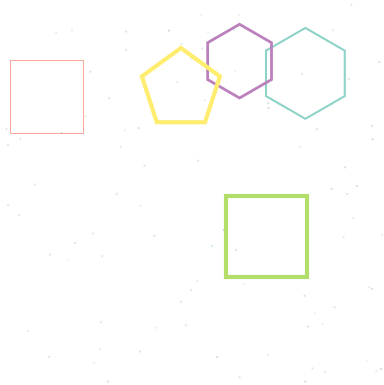[{"shape": "hexagon", "thickness": 1.5, "radius": 0.59, "center": [0.793, 0.809]}, {"shape": "square", "thickness": 0.5, "radius": 0.47, "center": [0.121, 0.75]}, {"shape": "square", "thickness": 3, "radius": 0.53, "center": [0.693, 0.386]}, {"shape": "hexagon", "thickness": 2, "radius": 0.48, "center": [0.622, 0.841]}, {"shape": "pentagon", "thickness": 3, "radius": 0.53, "center": [0.47, 0.769]}]